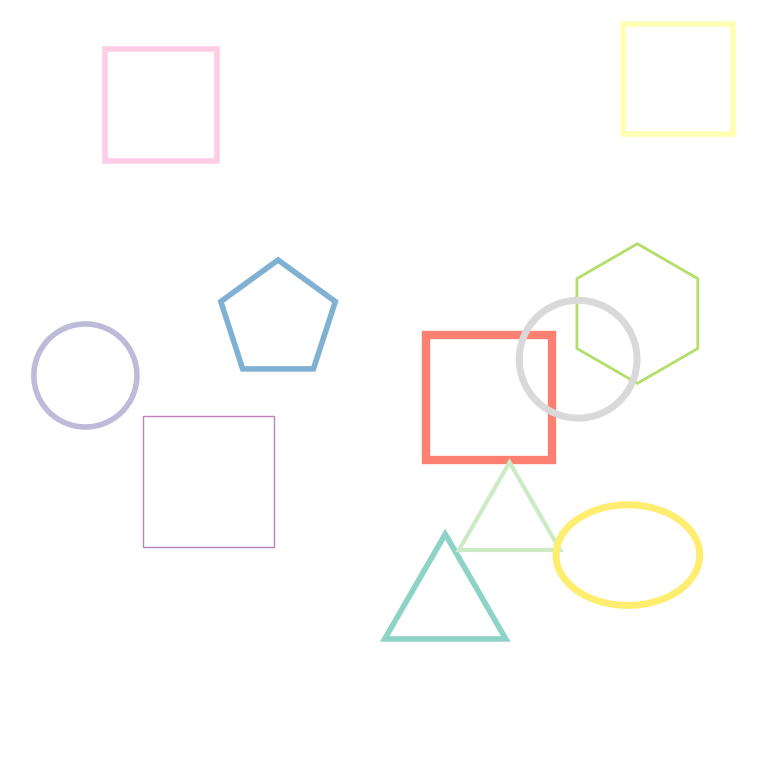[{"shape": "triangle", "thickness": 2, "radius": 0.45, "center": [0.578, 0.216]}, {"shape": "square", "thickness": 2, "radius": 0.36, "center": [0.881, 0.897]}, {"shape": "circle", "thickness": 2, "radius": 0.33, "center": [0.111, 0.512]}, {"shape": "square", "thickness": 3, "radius": 0.41, "center": [0.635, 0.484]}, {"shape": "pentagon", "thickness": 2, "radius": 0.39, "center": [0.361, 0.584]}, {"shape": "hexagon", "thickness": 1, "radius": 0.45, "center": [0.828, 0.593]}, {"shape": "square", "thickness": 2, "radius": 0.36, "center": [0.209, 0.864]}, {"shape": "circle", "thickness": 2.5, "radius": 0.38, "center": [0.751, 0.533]}, {"shape": "square", "thickness": 0.5, "radius": 0.42, "center": [0.271, 0.375]}, {"shape": "triangle", "thickness": 1.5, "radius": 0.38, "center": [0.662, 0.324]}, {"shape": "oval", "thickness": 2.5, "radius": 0.47, "center": [0.815, 0.279]}]